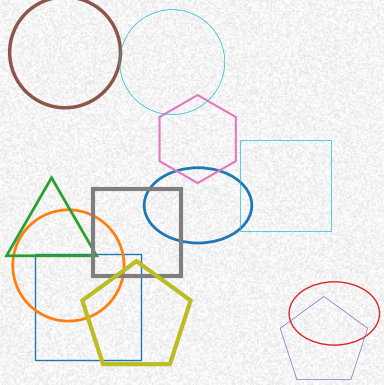[{"shape": "square", "thickness": 1, "radius": 0.68, "center": [0.229, 0.202]}, {"shape": "oval", "thickness": 2, "radius": 0.7, "center": [0.514, 0.467]}, {"shape": "circle", "thickness": 2, "radius": 0.72, "center": [0.178, 0.31]}, {"shape": "triangle", "thickness": 2, "radius": 0.68, "center": [0.134, 0.403]}, {"shape": "oval", "thickness": 1, "radius": 0.59, "center": [0.868, 0.186]}, {"shape": "pentagon", "thickness": 0.5, "radius": 0.6, "center": [0.841, 0.11]}, {"shape": "circle", "thickness": 2.5, "radius": 0.72, "center": [0.169, 0.864]}, {"shape": "hexagon", "thickness": 1.5, "radius": 0.57, "center": [0.513, 0.639]}, {"shape": "square", "thickness": 3, "radius": 0.57, "center": [0.355, 0.396]}, {"shape": "pentagon", "thickness": 3, "radius": 0.74, "center": [0.354, 0.174]}, {"shape": "circle", "thickness": 0.5, "radius": 0.68, "center": [0.447, 0.839]}, {"shape": "square", "thickness": 0.5, "radius": 0.59, "center": [0.741, 0.518]}]